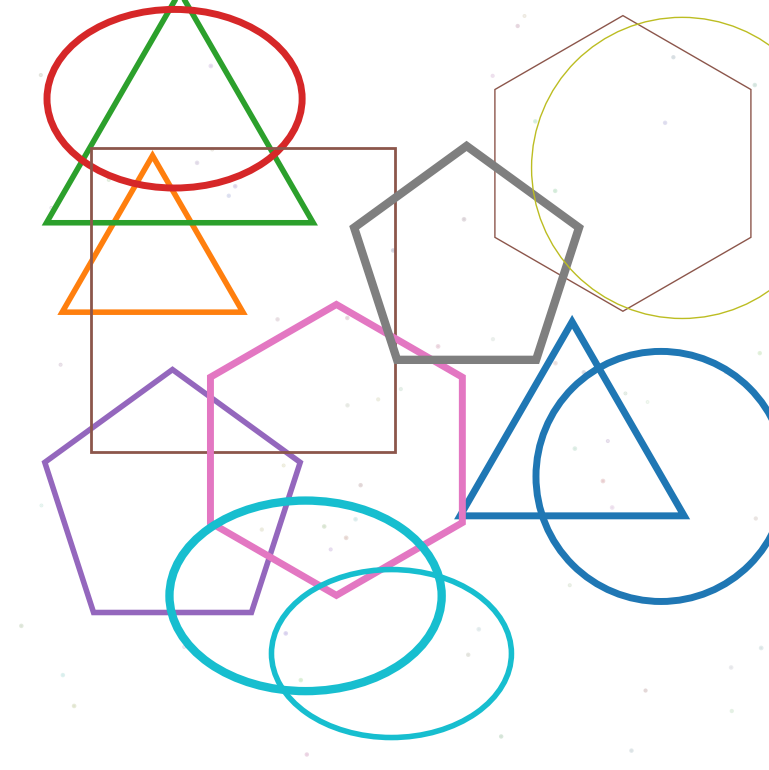[{"shape": "triangle", "thickness": 2.5, "radius": 0.84, "center": [0.743, 0.414]}, {"shape": "circle", "thickness": 2.5, "radius": 0.81, "center": [0.858, 0.381]}, {"shape": "triangle", "thickness": 2, "radius": 0.68, "center": [0.198, 0.662]}, {"shape": "triangle", "thickness": 2, "radius": 1.0, "center": [0.234, 0.811]}, {"shape": "oval", "thickness": 2.5, "radius": 0.83, "center": [0.227, 0.872]}, {"shape": "pentagon", "thickness": 2, "radius": 0.87, "center": [0.224, 0.346]}, {"shape": "hexagon", "thickness": 0.5, "radius": 0.96, "center": [0.809, 0.788]}, {"shape": "square", "thickness": 1, "radius": 0.99, "center": [0.316, 0.61]}, {"shape": "hexagon", "thickness": 2.5, "radius": 0.94, "center": [0.437, 0.416]}, {"shape": "pentagon", "thickness": 3, "radius": 0.77, "center": [0.606, 0.657]}, {"shape": "circle", "thickness": 0.5, "radius": 0.98, "center": [0.886, 0.782]}, {"shape": "oval", "thickness": 3, "radius": 0.88, "center": [0.397, 0.226]}, {"shape": "oval", "thickness": 2, "radius": 0.78, "center": [0.508, 0.151]}]